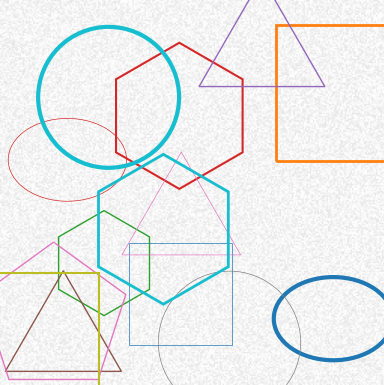[{"shape": "oval", "thickness": 3, "radius": 0.77, "center": [0.865, 0.172]}, {"shape": "square", "thickness": 0.5, "radius": 0.67, "center": [0.468, 0.237]}, {"shape": "square", "thickness": 2, "radius": 0.89, "center": [0.895, 0.758]}, {"shape": "hexagon", "thickness": 1, "radius": 0.68, "center": [0.27, 0.317]}, {"shape": "hexagon", "thickness": 1.5, "radius": 0.95, "center": [0.466, 0.699]}, {"shape": "oval", "thickness": 0.5, "radius": 0.77, "center": [0.175, 0.585]}, {"shape": "triangle", "thickness": 1, "radius": 0.94, "center": [0.68, 0.87]}, {"shape": "triangle", "thickness": 1, "radius": 0.87, "center": [0.164, 0.122]}, {"shape": "triangle", "thickness": 0.5, "radius": 0.89, "center": [0.471, 0.427]}, {"shape": "pentagon", "thickness": 1, "radius": 0.99, "center": [0.139, 0.174]}, {"shape": "circle", "thickness": 0.5, "radius": 0.92, "center": [0.596, 0.111]}, {"shape": "square", "thickness": 1.5, "radius": 0.78, "center": [0.101, 0.137]}, {"shape": "hexagon", "thickness": 2, "radius": 0.97, "center": [0.424, 0.405]}, {"shape": "circle", "thickness": 3, "radius": 0.92, "center": [0.282, 0.747]}]